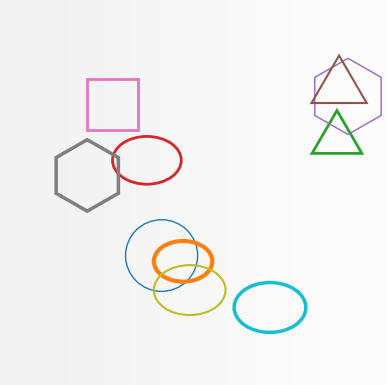[{"shape": "circle", "thickness": 1, "radius": 0.47, "center": [0.417, 0.336]}, {"shape": "oval", "thickness": 3, "radius": 0.38, "center": [0.472, 0.321]}, {"shape": "triangle", "thickness": 2, "radius": 0.37, "center": [0.87, 0.639]}, {"shape": "oval", "thickness": 2, "radius": 0.44, "center": [0.379, 0.584]}, {"shape": "hexagon", "thickness": 1, "radius": 0.49, "center": [0.898, 0.75]}, {"shape": "triangle", "thickness": 1.5, "radius": 0.41, "center": [0.875, 0.774]}, {"shape": "square", "thickness": 2, "radius": 0.33, "center": [0.29, 0.729]}, {"shape": "hexagon", "thickness": 2.5, "radius": 0.46, "center": [0.225, 0.544]}, {"shape": "oval", "thickness": 1.5, "radius": 0.46, "center": [0.49, 0.247]}, {"shape": "oval", "thickness": 2.5, "radius": 0.46, "center": [0.697, 0.201]}]